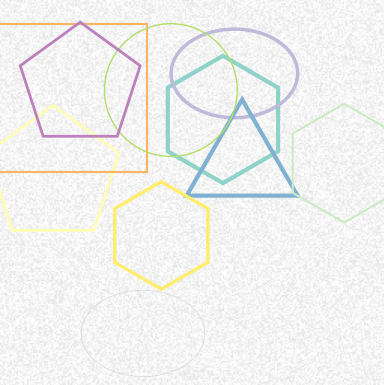[{"shape": "hexagon", "thickness": 3, "radius": 0.83, "center": [0.579, 0.69]}, {"shape": "pentagon", "thickness": 2, "radius": 0.9, "center": [0.138, 0.547]}, {"shape": "oval", "thickness": 2.5, "radius": 0.82, "center": [0.609, 0.809]}, {"shape": "triangle", "thickness": 3, "radius": 0.83, "center": [0.629, 0.575]}, {"shape": "square", "thickness": 1.5, "radius": 0.97, "center": [0.189, 0.745]}, {"shape": "circle", "thickness": 1, "radius": 0.86, "center": [0.444, 0.766]}, {"shape": "oval", "thickness": 0.5, "radius": 0.8, "center": [0.372, 0.134]}, {"shape": "pentagon", "thickness": 2, "radius": 0.82, "center": [0.208, 0.779]}, {"shape": "hexagon", "thickness": 1.5, "radius": 0.77, "center": [0.894, 0.576]}, {"shape": "hexagon", "thickness": 2.5, "radius": 0.7, "center": [0.419, 0.388]}]